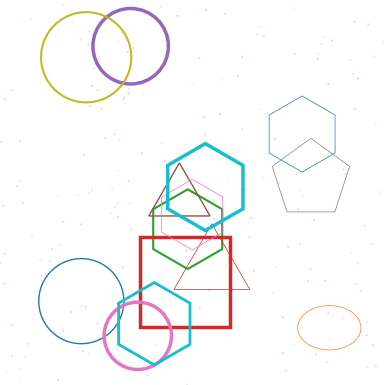[{"shape": "hexagon", "thickness": 0.5, "radius": 0.49, "center": [0.785, 0.652]}, {"shape": "circle", "thickness": 1, "radius": 0.55, "center": [0.211, 0.218]}, {"shape": "oval", "thickness": 0.5, "radius": 0.41, "center": [0.855, 0.149]}, {"shape": "hexagon", "thickness": 1.5, "radius": 0.52, "center": [0.488, 0.405]}, {"shape": "square", "thickness": 2.5, "radius": 0.59, "center": [0.481, 0.267]}, {"shape": "triangle", "thickness": 0.5, "radius": 0.57, "center": [0.55, 0.305]}, {"shape": "circle", "thickness": 2.5, "radius": 0.49, "center": [0.339, 0.88]}, {"shape": "triangle", "thickness": 1, "radius": 0.46, "center": [0.466, 0.485]}, {"shape": "circle", "thickness": 2.5, "radius": 0.44, "center": [0.358, 0.128]}, {"shape": "hexagon", "thickness": 0.5, "radius": 0.46, "center": [0.499, 0.443]}, {"shape": "pentagon", "thickness": 0.5, "radius": 0.53, "center": [0.808, 0.535]}, {"shape": "circle", "thickness": 1.5, "radius": 0.59, "center": [0.224, 0.851]}, {"shape": "hexagon", "thickness": 2.5, "radius": 0.56, "center": [0.533, 0.514]}, {"shape": "hexagon", "thickness": 2, "radius": 0.54, "center": [0.401, 0.159]}]